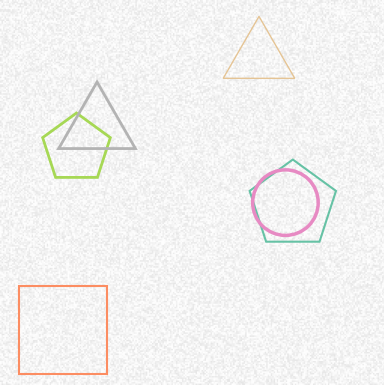[{"shape": "pentagon", "thickness": 1.5, "radius": 0.59, "center": [0.761, 0.468]}, {"shape": "square", "thickness": 1.5, "radius": 0.57, "center": [0.165, 0.142]}, {"shape": "circle", "thickness": 2.5, "radius": 0.43, "center": [0.741, 0.474]}, {"shape": "pentagon", "thickness": 2, "radius": 0.46, "center": [0.199, 0.614]}, {"shape": "triangle", "thickness": 1, "radius": 0.54, "center": [0.673, 0.85]}, {"shape": "triangle", "thickness": 2, "radius": 0.58, "center": [0.252, 0.672]}]